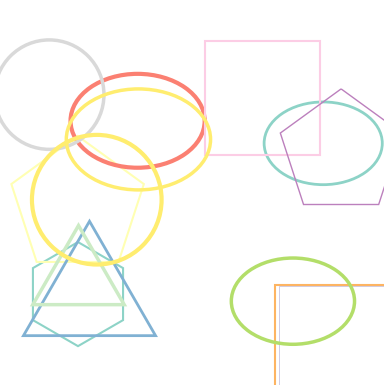[{"shape": "oval", "thickness": 2, "radius": 0.77, "center": [0.839, 0.628]}, {"shape": "hexagon", "thickness": 1.5, "radius": 0.68, "center": [0.203, 0.236]}, {"shape": "pentagon", "thickness": 1.5, "radius": 0.9, "center": [0.202, 0.466]}, {"shape": "square", "thickness": 0.5, "radius": 0.71, "center": [0.867, 0.115]}, {"shape": "oval", "thickness": 3, "radius": 0.87, "center": [0.357, 0.686]}, {"shape": "triangle", "thickness": 2, "radius": 0.99, "center": [0.232, 0.227]}, {"shape": "square", "thickness": 1.5, "radius": 0.78, "center": [0.871, 0.102]}, {"shape": "oval", "thickness": 2.5, "radius": 0.8, "center": [0.761, 0.218]}, {"shape": "square", "thickness": 1.5, "radius": 0.75, "center": [0.681, 0.746]}, {"shape": "circle", "thickness": 2.5, "radius": 0.71, "center": [0.128, 0.754]}, {"shape": "pentagon", "thickness": 1, "radius": 0.83, "center": [0.886, 0.603]}, {"shape": "triangle", "thickness": 2.5, "radius": 0.69, "center": [0.204, 0.277]}, {"shape": "oval", "thickness": 2.5, "radius": 0.94, "center": [0.36, 0.638]}, {"shape": "circle", "thickness": 3, "radius": 0.84, "center": [0.251, 0.481]}]